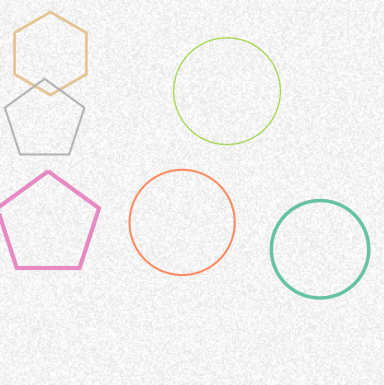[{"shape": "circle", "thickness": 2.5, "radius": 0.63, "center": [0.831, 0.353]}, {"shape": "circle", "thickness": 1.5, "radius": 0.68, "center": [0.473, 0.422]}, {"shape": "pentagon", "thickness": 3, "radius": 0.69, "center": [0.125, 0.416]}, {"shape": "circle", "thickness": 1, "radius": 0.69, "center": [0.59, 0.763]}, {"shape": "hexagon", "thickness": 2, "radius": 0.54, "center": [0.131, 0.861]}, {"shape": "pentagon", "thickness": 1.5, "radius": 0.54, "center": [0.116, 0.687]}]